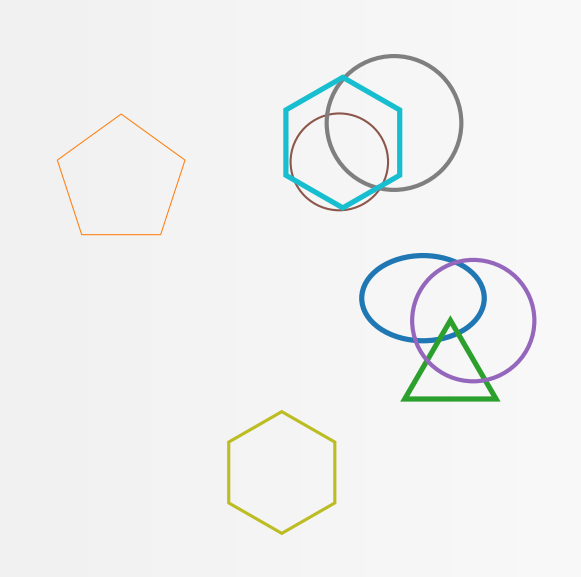[{"shape": "oval", "thickness": 2.5, "radius": 0.53, "center": [0.728, 0.483]}, {"shape": "pentagon", "thickness": 0.5, "radius": 0.58, "center": [0.208, 0.686]}, {"shape": "triangle", "thickness": 2.5, "radius": 0.45, "center": [0.775, 0.354]}, {"shape": "circle", "thickness": 2, "radius": 0.53, "center": [0.814, 0.444]}, {"shape": "circle", "thickness": 1, "radius": 0.42, "center": [0.584, 0.719]}, {"shape": "circle", "thickness": 2, "radius": 0.58, "center": [0.678, 0.786]}, {"shape": "hexagon", "thickness": 1.5, "radius": 0.53, "center": [0.485, 0.181]}, {"shape": "hexagon", "thickness": 2.5, "radius": 0.57, "center": [0.59, 0.752]}]